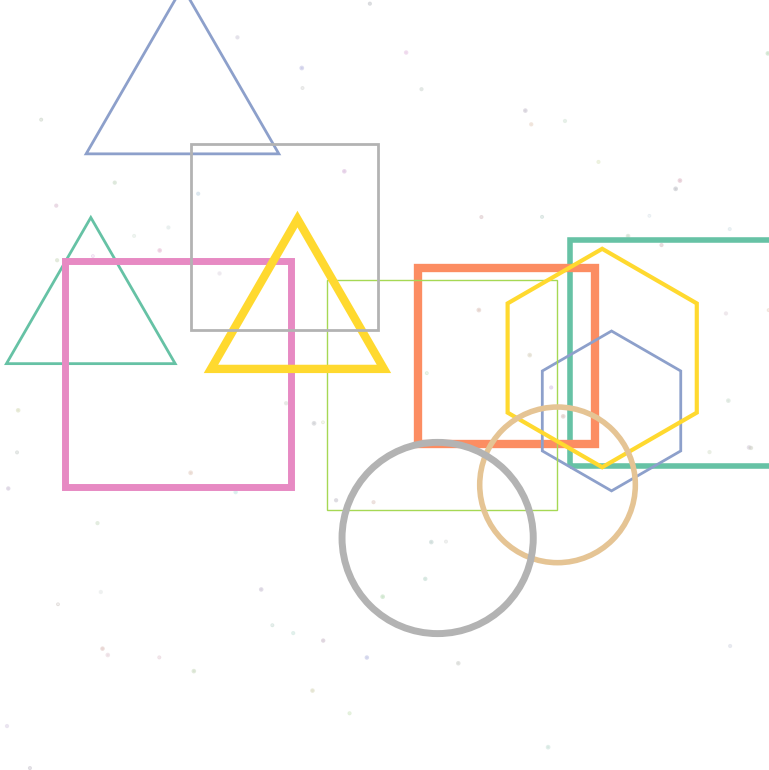[{"shape": "triangle", "thickness": 1, "radius": 0.63, "center": [0.118, 0.591]}, {"shape": "square", "thickness": 2, "radius": 0.73, "center": [0.887, 0.541]}, {"shape": "square", "thickness": 3, "radius": 0.57, "center": [0.658, 0.538]}, {"shape": "triangle", "thickness": 1, "radius": 0.72, "center": [0.237, 0.872]}, {"shape": "hexagon", "thickness": 1, "radius": 0.52, "center": [0.794, 0.466]}, {"shape": "square", "thickness": 2.5, "radius": 0.73, "center": [0.231, 0.514]}, {"shape": "square", "thickness": 0.5, "radius": 0.75, "center": [0.574, 0.487]}, {"shape": "hexagon", "thickness": 1.5, "radius": 0.71, "center": [0.782, 0.535]}, {"shape": "triangle", "thickness": 3, "radius": 0.65, "center": [0.386, 0.586]}, {"shape": "circle", "thickness": 2, "radius": 0.51, "center": [0.724, 0.37]}, {"shape": "circle", "thickness": 2.5, "radius": 0.62, "center": [0.568, 0.301]}, {"shape": "square", "thickness": 1, "radius": 0.61, "center": [0.369, 0.692]}]